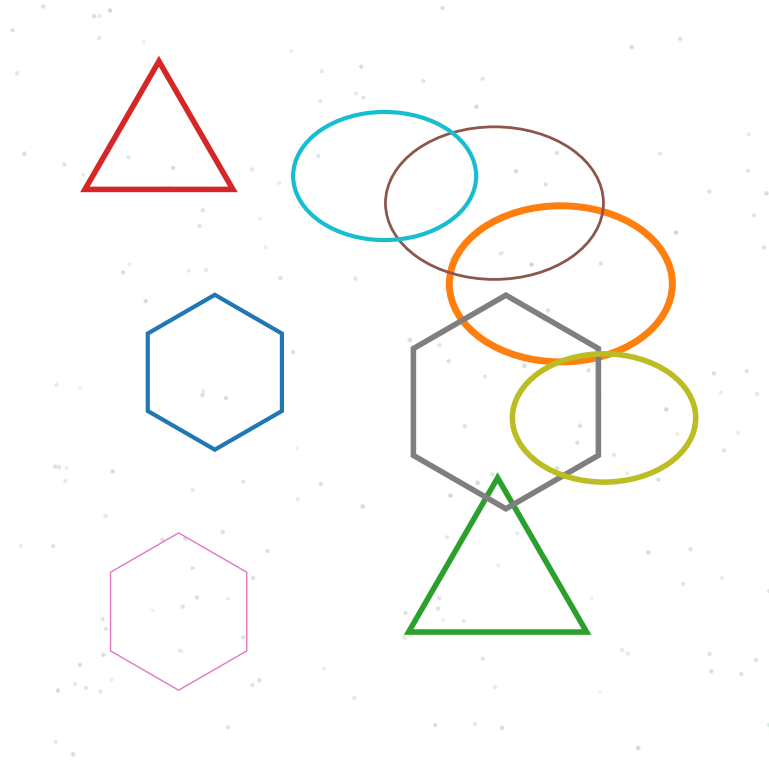[{"shape": "hexagon", "thickness": 1.5, "radius": 0.5, "center": [0.279, 0.517]}, {"shape": "oval", "thickness": 2.5, "radius": 0.72, "center": [0.728, 0.631]}, {"shape": "triangle", "thickness": 2, "radius": 0.67, "center": [0.646, 0.246]}, {"shape": "triangle", "thickness": 2, "radius": 0.55, "center": [0.206, 0.809]}, {"shape": "oval", "thickness": 1, "radius": 0.71, "center": [0.642, 0.736]}, {"shape": "hexagon", "thickness": 0.5, "radius": 0.51, "center": [0.232, 0.206]}, {"shape": "hexagon", "thickness": 2, "radius": 0.69, "center": [0.657, 0.478]}, {"shape": "oval", "thickness": 2, "radius": 0.6, "center": [0.784, 0.457]}, {"shape": "oval", "thickness": 1.5, "radius": 0.59, "center": [0.5, 0.771]}]